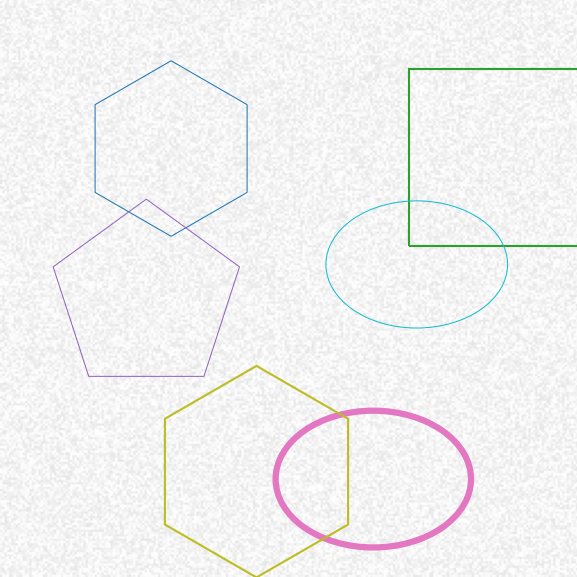[{"shape": "hexagon", "thickness": 0.5, "radius": 0.76, "center": [0.296, 0.742]}, {"shape": "square", "thickness": 1, "radius": 0.76, "center": [0.861, 0.726]}, {"shape": "pentagon", "thickness": 0.5, "radius": 0.85, "center": [0.253, 0.485]}, {"shape": "oval", "thickness": 3, "radius": 0.85, "center": [0.646, 0.17]}, {"shape": "hexagon", "thickness": 1, "radius": 0.92, "center": [0.444, 0.182]}, {"shape": "oval", "thickness": 0.5, "radius": 0.79, "center": [0.722, 0.541]}]